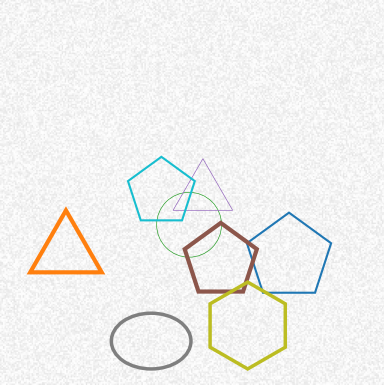[{"shape": "pentagon", "thickness": 1.5, "radius": 0.57, "center": [0.751, 0.333]}, {"shape": "triangle", "thickness": 3, "radius": 0.54, "center": [0.171, 0.346]}, {"shape": "circle", "thickness": 0.5, "radius": 0.42, "center": [0.491, 0.416]}, {"shape": "triangle", "thickness": 0.5, "radius": 0.45, "center": [0.527, 0.498]}, {"shape": "pentagon", "thickness": 3, "radius": 0.49, "center": [0.573, 0.322]}, {"shape": "oval", "thickness": 2.5, "radius": 0.52, "center": [0.393, 0.114]}, {"shape": "hexagon", "thickness": 2.5, "radius": 0.56, "center": [0.643, 0.154]}, {"shape": "pentagon", "thickness": 1.5, "radius": 0.46, "center": [0.419, 0.501]}]